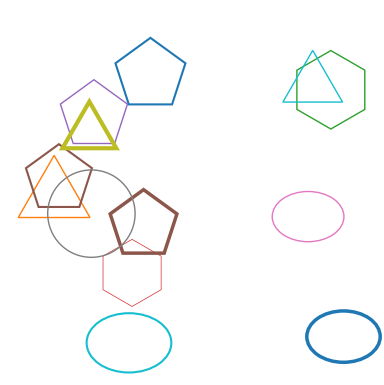[{"shape": "oval", "thickness": 2.5, "radius": 0.48, "center": [0.892, 0.126]}, {"shape": "pentagon", "thickness": 1.5, "radius": 0.48, "center": [0.391, 0.806]}, {"shape": "triangle", "thickness": 1, "radius": 0.54, "center": [0.141, 0.489]}, {"shape": "hexagon", "thickness": 1, "radius": 0.51, "center": [0.859, 0.767]}, {"shape": "hexagon", "thickness": 0.5, "radius": 0.44, "center": [0.343, 0.291]}, {"shape": "pentagon", "thickness": 1, "radius": 0.46, "center": [0.244, 0.701]}, {"shape": "pentagon", "thickness": 1.5, "radius": 0.45, "center": [0.153, 0.535]}, {"shape": "pentagon", "thickness": 2.5, "radius": 0.46, "center": [0.373, 0.416]}, {"shape": "oval", "thickness": 1, "radius": 0.47, "center": [0.8, 0.437]}, {"shape": "circle", "thickness": 1, "radius": 0.57, "center": [0.237, 0.445]}, {"shape": "triangle", "thickness": 3, "radius": 0.4, "center": [0.232, 0.655]}, {"shape": "oval", "thickness": 1.5, "radius": 0.55, "center": [0.335, 0.109]}, {"shape": "triangle", "thickness": 1, "radius": 0.45, "center": [0.812, 0.78]}]